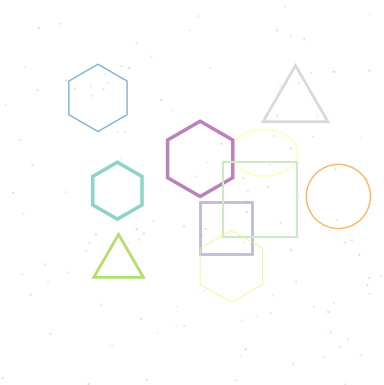[{"shape": "hexagon", "thickness": 2.5, "radius": 0.37, "center": [0.305, 0.505]}, {"shape": "oval", "thickness": 1, "radius": 0.43, "center": [0.687, 0.603]}, {"shape": "square", "thickness": 2, "radius": 0.34, "center": [0.587, 0.407]}, {"shape": "hexagon", "thickness": 1, "radius": 0.44, "center": [0.254, 0.746]}, {"shape": "circle", "thickness": 1, "radius": 0.42, "center": [0.879, 0.49]}, {"shape": "triangle", "thickness": 2, "radius": 0.37, "center": [0.308, 0.317]}, {"shape": "triangle", "thickness": 2, "radius": 0.49, "center": [0.767, 0.733]}, {"shape": "hexagon", "thickness": 2.5, "radius": 0.49, "center": [0.52, 0.587]}, {"shape": "square", "thickness": 1.5, "radius": 0.48, "center": [0.676, 0.482]}, {"shape": "hexagon", "thickness": 0.5, "radius": 0.47, "center": [0.601, 0.308]}]